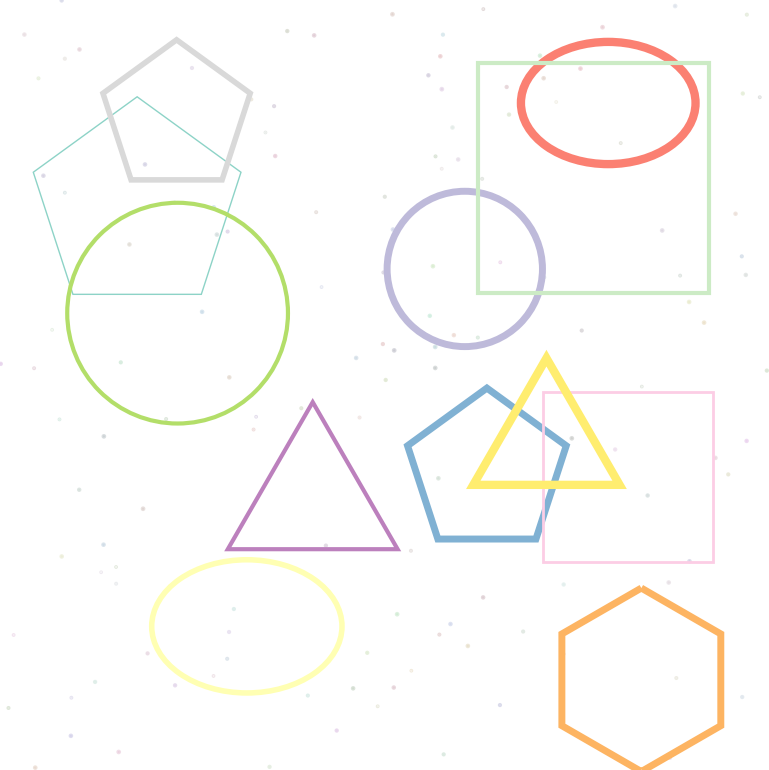[{"shape": "pentagon", "thickness": 0.5, "radius": 0.71, "center": [0.178, 0.732]}, {"shape": "oval", "thickness": 2, "radius": 0.62, "center": [0.321, 0.187]}, {"shape": "circle", "thickness": 2.5, "radius": 0.5, "center": [0.604, 0.651]}, {"shape": "oval", "thickness": 3, "radius": 0.57, "center": [0.79, 0.866]}, {"shape": "pentagon", "thickness": 2.5, "radius": 0.54, "center": [0.632, 0.388]}, {"shape": "hexagon", "thickness": 2.5, "radius": 0.6, "center": [0.833, 0.117]}, {"shape": "circle", "thickness": 1.5, "radius": 0.72, "center": [0.231, 0.593]}, {"shape": "square", "thickness": 1, "radius": 0.55, "center": [0.816, 0.381]}, {"shape": "pentagon", "thickness": 2, "radius": 0.5, "center": [0.229, 0.848]}, {"shape": "triangle", "thickness": 1.5, "radius": 0.64, "center": [0.406, 0.35]}, {"shape": "square", "thickness": 1.5, "radius": 0.75, "center": [0.771, 0.769]}, {"shape": "triangle", "thickness": 3, "radius": 0.55, "center": [0.71, 0.425]}]